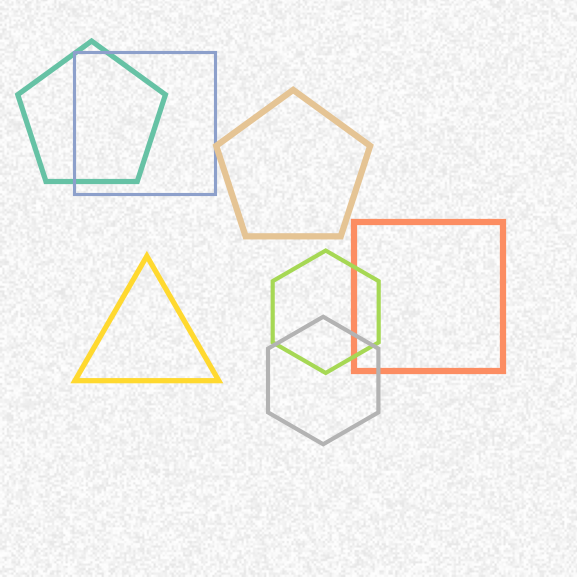[{"shape": "pentagon", "thickness": 2.5, "radius": 0.67, "center": [0.159, 0.794]}, {"shape": "square", "thickness": 3, "radius": 0.65, "center": [0.741, 0.485]}, {"shape": "square", "thickness": 1.5, "radius": 0.61, "center": [0.25, 0.786]}, {"shape": "hexagon", "thickness": 2, "radius": 0.53, "center": [0.564, 0.459]}, {"shape": "triangle", "thickness": 2.5, "radius": 0.72, "center": [0.254, 0.412]}, {"shape": "pentagon", "thickness": 3, "radius": 0.7, "center": [0.508, 0.703]}, {"shape": "hexagon", "thickness": 2, "radius": 0.55, "center": [0.56, 0.34]}]